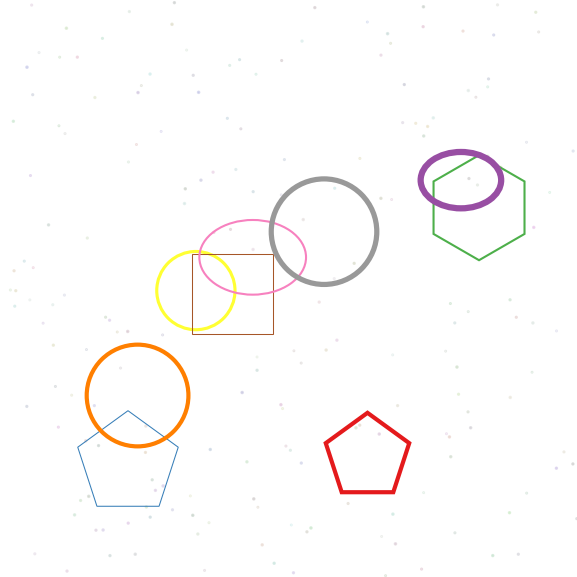[{"shape": "pentagon", "thickness": 2, "radius": 0.38, "center": [0.636, 0.208]}, {"shape": "pentagon", "thickness": 0.5, "radius": 0.46, "center": [0.222, 0.196]}, {"shape": "hexagon", "thickness": 1, "radius": 0.45, "center": [0.829, 0.639]}, {"shape": "oval", "thickness": 3, "radius": 0.35, "center": [0.798, 0.687]}, {"shape": "circle", "thickness": 2, "radius": 0.44, "center": [0.238, 0.314]}, {"shape": "circle", "thickness": 1.5, "radius": 0.34, "center": [0.339, 0.496]}, {"shape": "square", "thickness": 0.5, "radius": 0.35, "center": [0.403, 0.49]}, {"shape": "oval", "thickness": 1, "radius": 0.46, "center": [0.438, 0.554]}, {"shape": "circle", "thickness": 2.5, "radius": 0.46, "center": [0.561, 0.598]}]